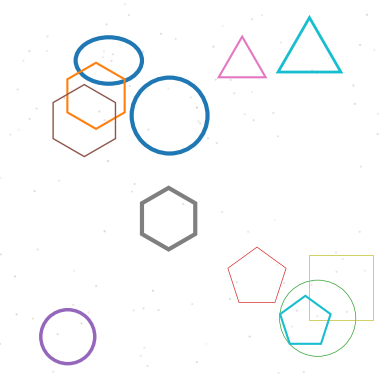[{"shape": "oval", "thickness": 3, "radius": 0.43, "center": [0.283, 0.843]}, {"shape": "circle", "thickness": 3, "radius": 0.49, "center": [0.441, 0.7]}, {"shape": "hexagon", "thickness": 1.5, "radius": 0.43, "center": [0.249, 0.751]}, {"shape": "circle", "thickness": 0.5, "radius": 0.49, "center": [0.825, 0.173]}, {"shape": "pentagon", "thickness": 0.5, "radius": 0.4, "center": [0.667, 0.279]}, {"shape": "circle", "thickness": 2.5, "radius": 0.35, "center": [0.176, 0.125]}, {"shape": "hexagon", "thickness": 1, "radius": 0.47, "center": [0.219, 0.687]}, {"shape": "triangle", "thickness": 1.5, "radius": 0.35, "center": [0.629, 0.834]}, {"shape": "hexagon", "thickness": 3, "radius": 0.4, "center": [0.438, 0.432]}, {"shape": "square", "thickness": 0.5, "radius": 0.42, "center": [0.886, 0.254]}, {"shape": "pentagon", "thickness": 1.5, "radius": 0.34, "center": [0.793, 0.163]}, {"shape": "triangle", "thickness": 2, "radius": 0.47, "center": [0.804, 0.86]}]